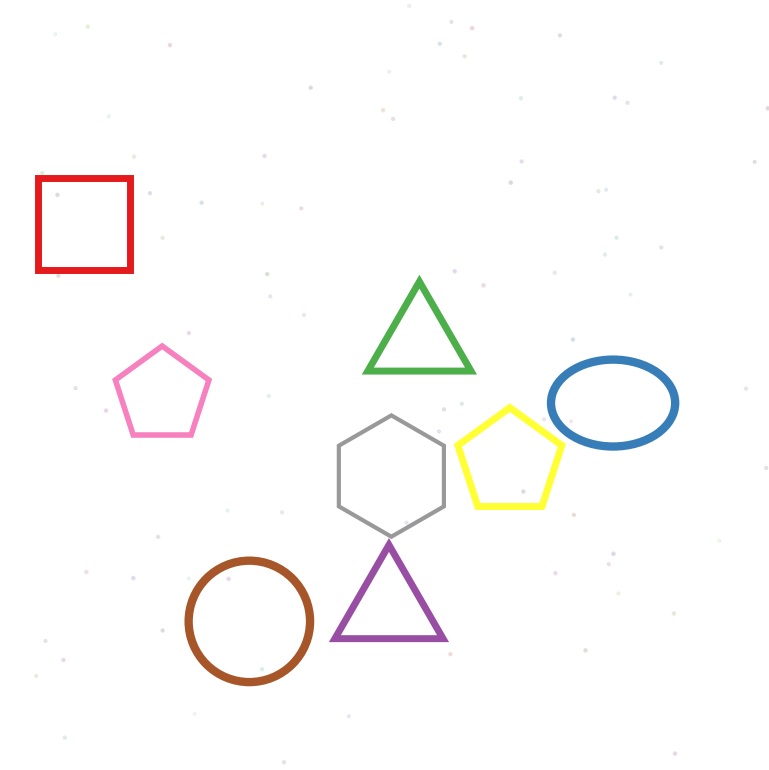[{"shape": "square", "thickness": 2.5, "radius": 0.3, "center": [0.109, 0.709]}, {"shape": "oval", "thickness": 3, "radius": 0.4, "center": [0.796, 0.477]}, {"shape": "triangle", "thickness": 2.5, "radius": 0.39, "center": [0.545, 0.557]}, {"shape": "triangle", "thickness": 2.5, "radius": 0.41, "center": [0.505, 0.211]}, {"shape": "pentagon", "thickness": 2.5, "radius": 0.35, "center": [0.662, 0.4]}, {"shape": "circle", "thickness": 3, "radius": 0.39, "center": [0.324, 0.193]}, {"shape": "pentagon", "thickness": 2, "radius": 0.32, "center": [0.211, 0.487]}, {"shape": "hexagon", "thickness": 1.5, "radius": 0.39, "center": [0.508, 0.382]}]